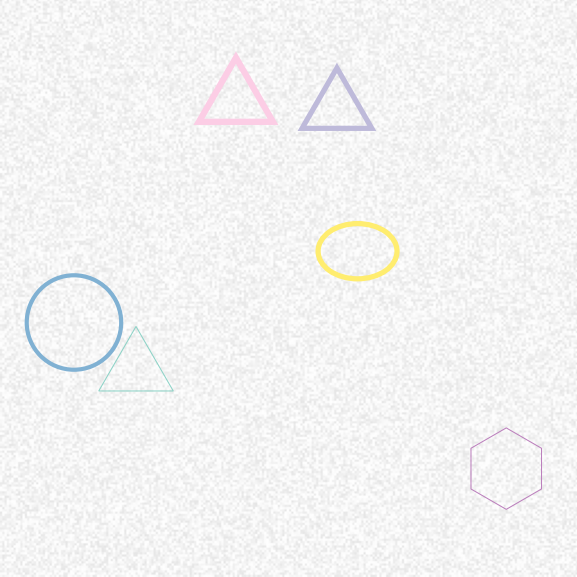[{"shape": "triangle", "thickness": 0.5, "radius": 0.37, "center": [0.236, 0.359]}, {"shape": "triangle", "thickness": 2.5, "radius": 0.35, "center": [0.583, 0.812]}, {"shape": "circle", "thickness": 2, "radius": 0.41, "center": [0.128, 0.441]}, {"shape": "triangle", "thickness": 3, "radius": 0.37, "center": [0.409, 0.825]}, {"shape": "hexagon", "thickness": 0.5, "radius": 0.35, "center": [0.877, 0.188]}, {"shape": "oval", "thickness": 2.5, "radius": 0.34, "center": [0.619, 0.564]}]